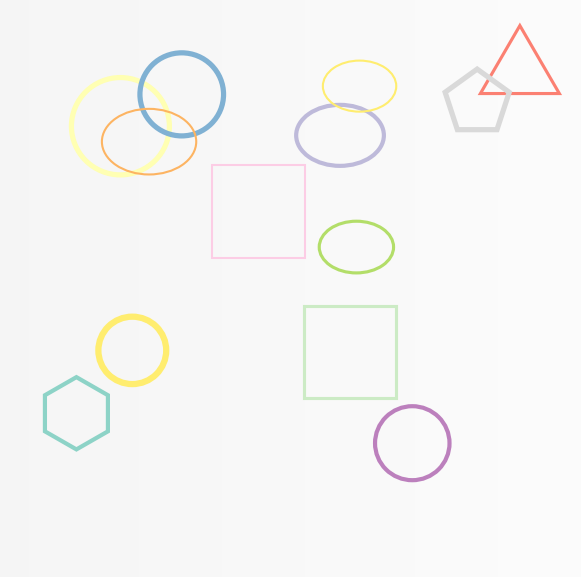[{"shape": "hexagon", "thickness": 2, "radius": 0.31, "center": [0.131, 0.284]}, {"shape": "circle", "thickness": 2.5, "radius": 0.42, "center": [0.207, 0.781]}, {"shape": "oval", "thickness": 2, "radius": 0.38, "center": [0.585, 0.765]}, {"shape": "triangle", "thickness": 1.5, "radius": 0.39, "center": [0.894, 0.876]}, {"shape": "circle", "thickness": 2.5, "radius": 0.36, "center": [0.313, 0.836]}, {"shape": "oval", "thickness": 1, "radius": 0.41, "center": [0.256, 0.754]}, {"shape": "oval", "thickness": 1.5, "radius": 0.32, "center": [0.613, 0.571]}, {"shape": "square", "thickness": 1, "radius": 0.4, "center": [0.445, 0.633]}, {"shape": "pentagon", "thickness": 2.5, "radius": 0.29, "center": [0.821, 0.821]}, {"shape": "circle", "thickness": 2, "radius": 0.32, "center": [0.709, 0.232]}, {"shape": "square", "thickness": 1.5, "radius": 0.4, "center": [0.602, 0.39]}, {"shape": "oval", "thickness": 1, "radius": 0.32, "center": [0.619, 0.85]}, {"shape": "circle", "thickness": 3, "radius": 0.29, "center": [0.228, 0.392]}]